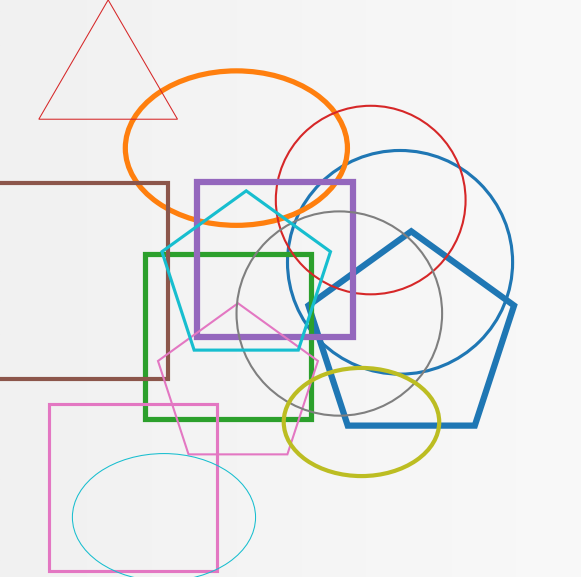[{"shape": "pentagon", "thickness": 3, "radius": 0.93, "center": [0.708, 0.413]}, {"shape": "circle", "thickness": 1.5, "radius": 0.97, "center": [0.688, 0.545]}, {"shape": "oval", "thickness": 2.5, "radius": 0.96, "center": [0.407, 0.743]}, {"shape": "square", "thickness": 2.5, "radius": 0.71, "center": [0.392, 0.416]}, {"shape": "triangle", "thickness": 0.5, "radius": 0.69, "center": [0.186, 0.862]}, {"shape": "circle", "thickness": 1, "radius": 0.82, "center": [0.638, 0.653]}, {"shape": "square", "thickness": 3, "radius": 0.67, "center": [0.473, 0.549]}, {"shape": "square", "thickness": 2, "radius": 0.85, "center": [0.12, 0.513]}, {"shape": "pentagon", "thickness": 1, "radius": 0.72, "center": [0.409, 0.329]}, {"shape": "square", "thickness": 1.5, "radius": 0.72, "center": [0.229, 0.155]}, {"shape": "circle", "thickness": 1, "radius": 0.88, "center": [0.584, 0.456]}, {"shape": "oval", "thickness": 2, "radius": 0.67, "center": [0.622, 0.268]}, {"shape": "oval", "thickness": 0.5, "radius": 0.79, "center": [0.282, 0.103]}, {"shape": "pentagon", "thickness": 1.5, "radius": 0.76, "center": [0.424, 0.516]}]